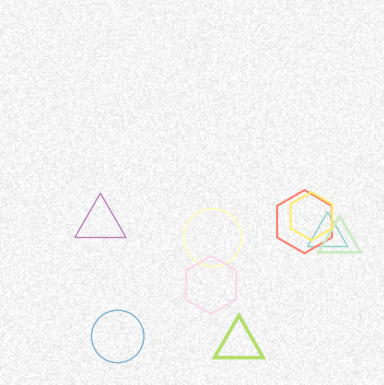[{"shape": "triangle", "thickness": 1, "radius": 0.3, "center": [0.851, 0.39]}, {"shape": "circle", "thickness": 1, "radius": 0.38, "center": [0.553, 0.383]}, {"shape": "hexagon", "thickness": 1.5, "radius": 0.41, "center": [0.791, 0.424]}, {"shape": "circle", "thickness": 1, "radius": 0.34, "center": [0.306, 0.126]}, {"shape": "triangle", "thickness": 2.5, "radius": 0.37, "center": [0.621, 0.108]}, {"shape": "hexagon", "thickness": 1, "radius": 0.38, "center": [0.548, 0.26]}, {"shape": "triangle", "thickness": 1, "radius": 0.38, "center": [0.261, 0.422]}, {"shape": "triangle", "thickness": 2, "radius": 0.31, "center": [0.882, 0.376]}, {"shape": "hexagon", "thickness": 1.5, "radius": 0.31, "center": [0.809, 0.438]}]